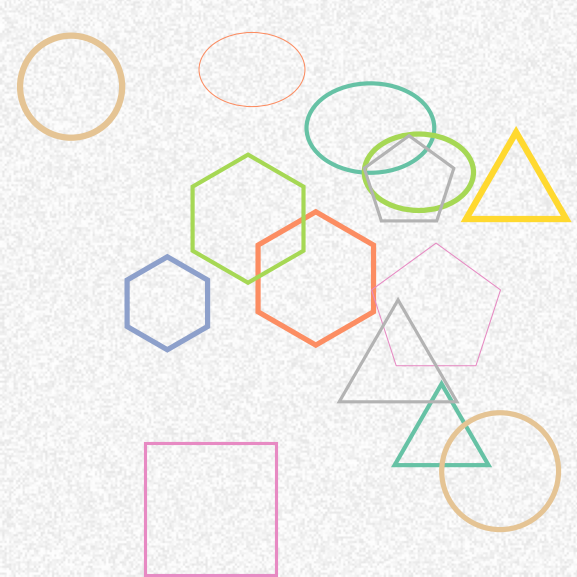[{"shape": "triangle", "thickness": 2, "radius": 0.47, "center": [0.765, 0.241]}, {"shape": "oval", "thickness": 2, "radius": 0.55, "center": [0.641, 0.777]}, {"shape": "oval", "thickness": 0.5, "radius": 0.46, "center": [0.436, 0.879]}, {"shape": "hexagon", "thickness": 2.5, "radius": 0.58, "center": [0.547, 0.517]}, {"shape": "hexagon", "thickness": 2.5, "radius": 0.4, "center": [0.29, 0.474]}, {"shape": "pentagon", "thickness": 0.5, "radius": 0.59, "center": [0.755, 0.461]}, {"shape": "square", "thickness": 1.5, "radius": 0.57, "center": [0.364, 0.118]}, {"shape": "oval", "thickness": 2.5, "radius": 0.47, "center": [0.725, 0.701]}, {"shape": "hexagon", "thickness": 2, "radius": 0.55, "center": [0.43, 0.62]}, {"shape": "triangle", "thickness": 3, "radius": 0.5, "center": [0.894, 0.67]}, {"shape": "circle", "thickness": 2.5, "radius": 0.51, "center": [0.866, 0.183]}, {"shape": "circle", "thickness": 3, "radius": 0.44, "center": [0.123, 0.849]}, {"shape": "pentagon", "thickness": 1.5, "radius": 0.41, "center": [0.708, 0.683]}, {"shape": "triangle", "thickness": 1.5, "radius": 0.59, "center": [0.689, 0.362]}]